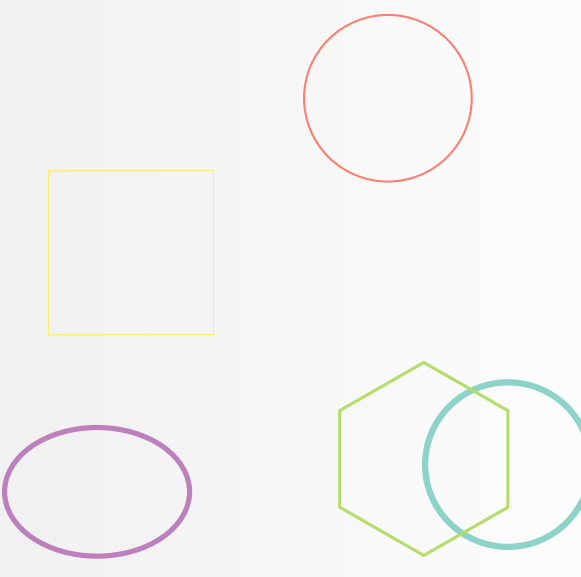[{"shape": "circle", "thickness": 3, "radius": 0.71, "center": [0.874, 0.195]}, {"shape": "circle", "thickness": 1, "radius": 0.72, "center": [0.667, 0.829]}, {"shape": "hexagon", "thickness": 1.5, "radius": 0.84, "center": [0.729, 0.204]}, {"shape": "oval", "thickness": 2.5, "radius": 0.8, "center": [0.167, 0.147]}, {"shape": "square", "thickness": 0.5, "radius": 0.71, "center": [0.225, 0.563]}]